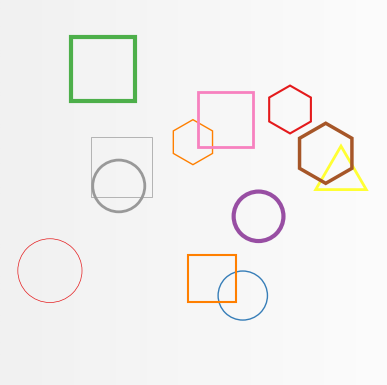[{"shape": "circle", "thickness": 0.5, "radius": 0.41, "center": [0.129, 0.297]}, {"shape": "hexagon", "thickness": 1.5, "radius": 0.31, "center": [0.748, 0.716]}, {"shape": "circle", "thickness": 1, "radius": 0.32, "center": [0.627, 0.232]}, {"shape": "square", "thickness": 3, "radius": 0.41, "center": [0.267, 0.821]}, {"shape": "circle", "thickness": 3, "radius": 0.32, "center": [0.667, 0.438]}, {"shape": "hexagon", "thickness": 1, "radius": 0.29, "center": [0.498, 0.631]}, {"shape": "square", "thickness": 1.5, "radius": 0.31, "center": [0.548, 0.277]}, {"shape": "triangle", "thickness": 2, "radius": 0.38, "center": [0.88, 0.545]}, {"shape": "hexagon", "thickness": 2.5, "radius": 0.39, "center": [0.841, 0.602]}, {"shape": "square", "thickness": 2, "radius": 0.35, "center": [0.581, 0.69]}, {"shape": "square", "thickness": 0.5, "radius": 0.39, "center": [0.314, 0.567]}, {"shape": "circle", "thickness": 2, "radius": 0.34, "center": [0.306, 0.517]}]